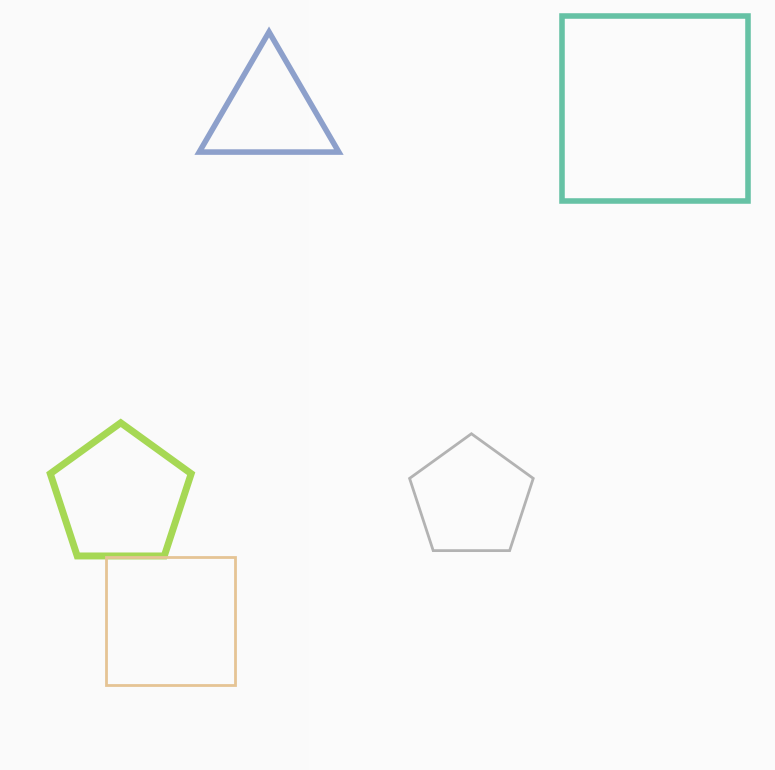[{"shape": "square", "thickness": 2, "radius": 0.6, "center": [0.845, 0.859]}, {"shape": "triangle", "thickness": 2, "radius": 0.52, "center": [0.347, 0.855]}, {"shape": "pentagon", "thickness": 2.5, "radius": 0.48, "center": [0.156, 0.355]}, {"shape": "square", "thickness": 1, "radius": 0.42, "center": [0.22, 0.194]}, {"shape": "pentagon", "thickness": 1, "radius": 0.42, "center": [0.608, 0.353]}]